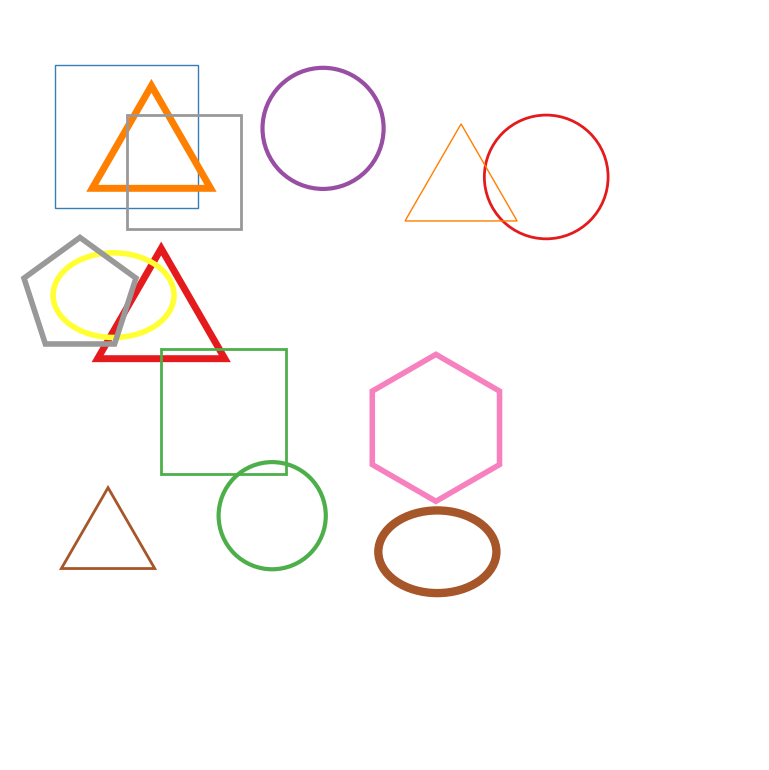[{"shape": "circle", "thickness": 1, "radius": 0.4, "center": [0.709, 0.77]}, {"shape": "triangle", "thickness": 2.5, "radius": 0.48, "center": [0.209, 0.582]}, {"shape": "square", "thickness": 0.5, "radius": 0.47, "center": [0.164, 0.823]}, {"shape": "circle", "thickness": 1.5, "radius": 0.35, "center": [0.353, 0.33]}, {"shape": "square", "thickness": 1, "radius": 0.41, "center": [0.29, 0.465]}, {"shape": "circle", "thickness": 1.5, "radius": 0.39, "center": [0.42, 0.833]}, {"shape": "triangle", "thickness": 0.5, "radius": 0.42, "center": [0.599, 0.755]}, {"shape": "triangle", "thickness": 2.5, "radius": 0.44, "center": [0.197, 0.8]}, {"shape": "oval", "thickness": 2, "radius": 0.39, "center": [0.147, 0.617]}, {"shape": "triangle", "thickness": 1, "radius": 0.35, "center": [0.14, 0.297]}, {"shape": "oval", "thickness": 3, "radius": 0.38, "center": [0.568, 0.283]}, {"shape": "hexagon", "thickness": 2, "radius": 0.48, "center": [0.566, 0.444]}, {"shape": "pentagon", "thickness": 2, "radius": 0.38, "center": [0.104, 0.615]}, {"shape": "square", "thickness": 1, "radius": 0.37, "center": [0.239, 0.776]}]